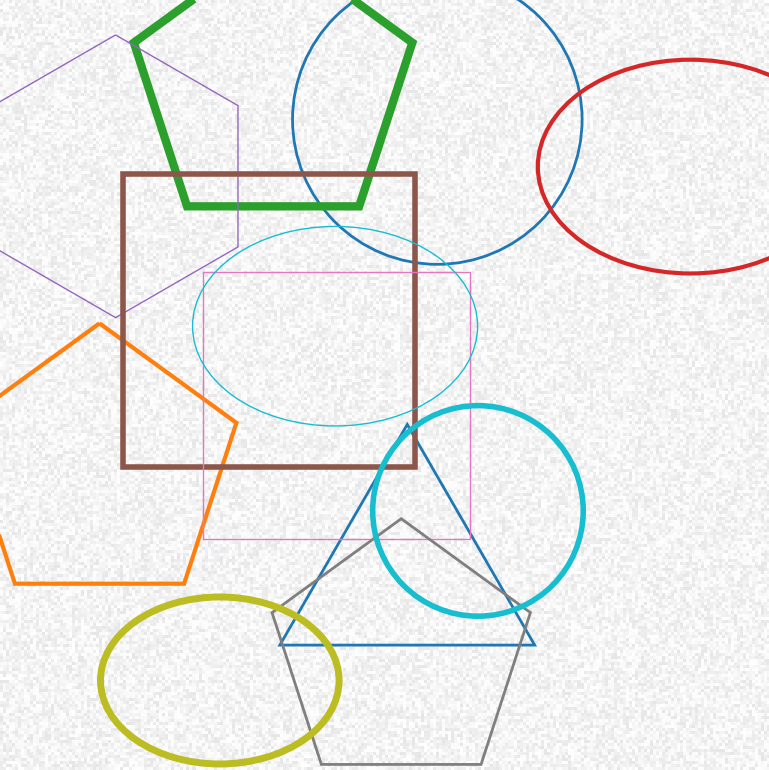[{"shape": "triangle", "thickness": 1, "radius": 0.96, "center": [0.529, 0.258]}, {"shape": "circle", "thickness": 1, "radius": 0.94, "center": [0.568, 0.845]}, {"shape": "pentagon", "thickness": 1.5, "radius": 0.93, "center": [0.129, 0.393]}, {"shape": "pentagon", "thickness": 3, "radius": 0.95, "center": [0.355, 0.886]}, {"shape": "oval", "thickness": 1.5, "radius": 0.99, "center": [0.897, 0.784]}, {"shape": "hexagon", "thickness": 0.5, "radius": 0.92, "center": [0.15, 0.771]}, {"shape": "square", "thickness": 2, "radius": 0.95, "center": [0.35, 0.584]}, {"shape": "square", "thickness": 0.5, "radius": 0.87, "center": [0.437, 0.474]}, {"shape": "pentagon", "thickness": 1, "radius": 0.88, "center": [0.521, 0.15]}, {"shape": "oval", "thickness": 2.5, "radius": 0.77, "center": [0.285, 0.116]}, {"shape": "circle", "thickness": 2, "radius": 0.68, "center": [0.621, 0.336]}, {"shape": "oval", "thickness": 0.5, "radius": 0.93, "center": [0.435, 0.576]}]